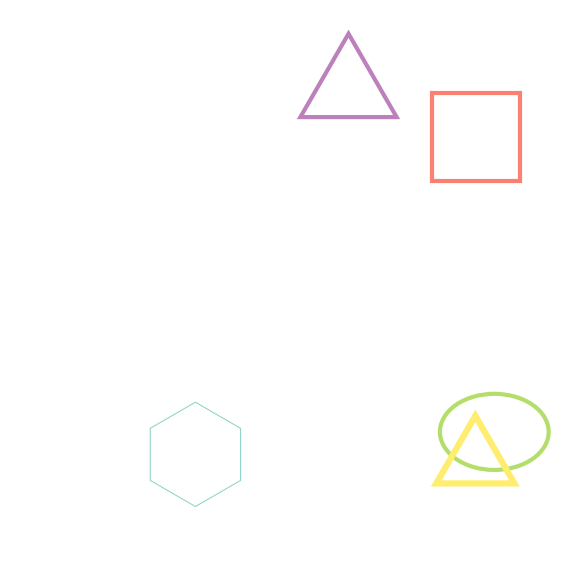[{"shape": "hexagon", "thickness": 0.5, "radius": 0.45, "center": [0.338, 0.212]}, {"shape": "square", "thickness": 2, "radius": 0.38, "center": [0.824, 0.762]}, {"shape": "oval", "thickness": 2, "radius": 0.47, "center": [0.856, 0.251]}, {"shape": "triangle", "thickness": 2, "radius": 0.48, "center": [0.603, 0.844]}, {"shape": "triangle", "thickness": 3, "radius": 0.39, "center": [0.823, 0.201]}]